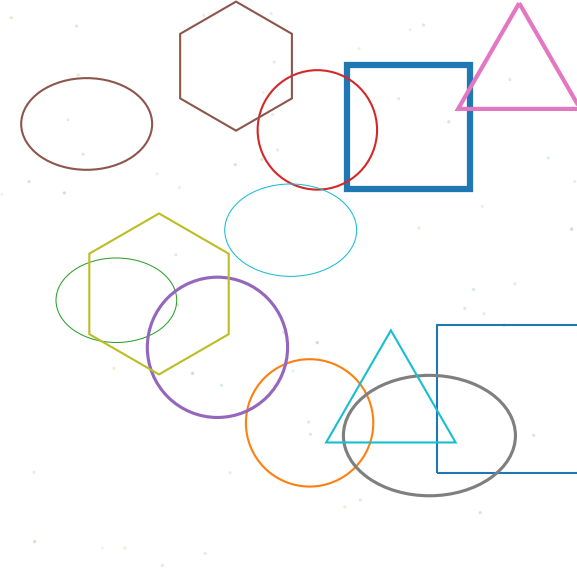[{"shape": "square", "thickness": 3, "radius": 0.53, "center": [0.707, 0.779]}, {"shape": "square", "thickness": 1, "radius": 0.64, "center": [0.885, 0.308]}, {"shape": "circle", "thickness": 1, "radius": 0.55, "center": [0.536, 0.267]}, {"shape": "oval", "thickness": 0.5, "radius": 0.52, "center": [0.201, 0.479]}, {"shape": "circle", "thickness": 1, "radius": 0.52, "center": [0.55, 0.774]}, {"shape": "circle", "thickness": 1.5, "radius": 0.61, "center": [0.377, 0.398]}, {"shape": "oval", "thickness": 1, "radius": 0.57, "center": [0.15, 0.784]}, {"shape": "hexagon", "thickness": 1, "radius": 0.56, "center": [0.409, 0.885]}, {"shape": "triangle", "thickness": 2, "radius": 0.61, "center": [0.899, 0.872]}, {"shape": "oval", "thickness": 1.5, "radius": 0.74, "center": [0.744, 0.245]}, {"shape": "hexagon", "thickness": 1, "radius": 0.7, "center": [0.275, 0.49]}, {"shape": "oval", "thickness": 0.5, "radius": 0.57, "center": [0.503, 0.601]}, {"shape": "triangle", "thickness": 1, "radius": 0.65, "center": [0.677, 0.298]}]